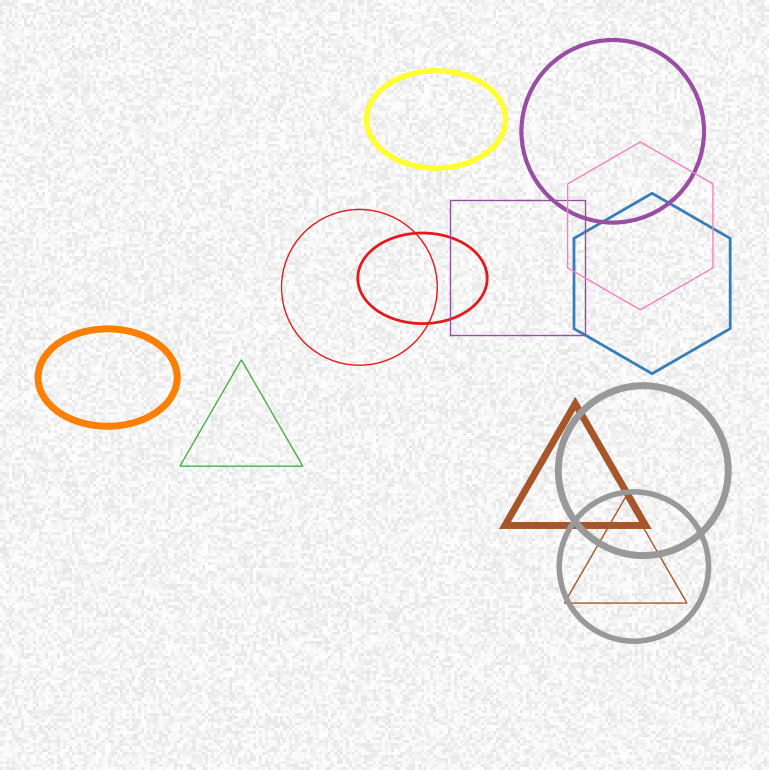[{"shape": "circle", "thickness": 0.5, "radius": 0.51, "center": [0.467, 0.627]}, {"shape": "oval", "thickness": 1, "radius": 0.42, "center": [0.549, 0.639]}, {"shape": "hexagon", "thickness": 1, "radius": 0.59, "center": [0.847, 0.632]}, {"shape": "triangle", "thickness": 0.5, "radius": 0.46, "center": [0.313, 0.441]}, {"shape": "square", "thickness": 0.5, "radius": 0.44, "center": [0.673, 0.652]}, {"shape": "circle", "thickness": 1.5, "radius": 0.59, "center": [0.796, 0.829]}, {"shape": "oval", "thickness": 2.5, "radius": 0.45, "center": [0.14, 0.51]}, {"shape": "oval", "thickness": 2, "radius": 0.45, "center": [0.566, 0.845]}, {"shape": "triangle", "thickness": 2.5, "radius": 0.53, "center": [0.747, 0.37]}, {"shape": "triangle", "thickness": 0.5, "radius": 0.46, "center": [0.813, 0.263]}, {"shape": "hexagon", "thickness": 0.5, "radius": 0.54, "center": [0.832, 0.707]}, {"shape": "circle", "thickness": 2.5, "radius": 0.55, "center": [0.835, 0.389]}, {"shape": "circle", "thickness": 2, "radius": 0.48, "center": [0.823, 0.264]}]